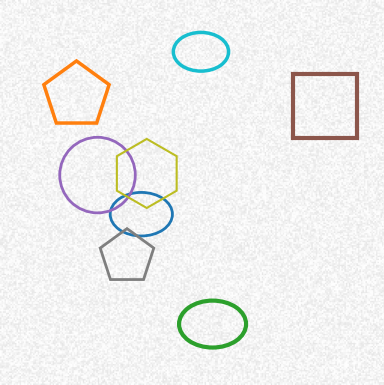[{"shape": "oval", "thickness": 2, "radius": 0.4, "center": [0.367, 0.444]}, {"shape": "pentagon", "thickness": 2.5, "radius": 0.45, "center": [0.199, 0.753]}, {"shape": "oval", "thickness": 3, "radius": 0.44, "center": [0.552, 0.158]}, {"shape": "circle", "thickness": 2, "radius": 0.49, "center": [0.253, 0.545]}, {"shape": "square", "thickness": 3, "radius": 0.41, "center": [0.845, 0.724]}, {"shape": "pentagon", "thickness": 2, "radius": 0.37, "center": [0.33, 0.333]}, {"shape": "hexagon", "thickness": 1.5, "radius": 0.45, "center": [0.381, 0.549]}, {"shape": "oval", "thickness": 2.5, "radius": 0.36, "center": [0.522, 0.866]}]